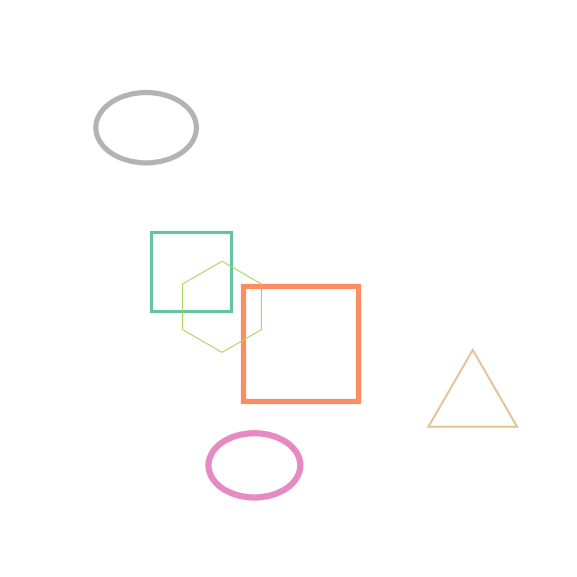[{"shape": "square", "thickness": 1.5, "radius": 0.34, "center": [0.331, 0.529]}, {"shape": "square", "thickness": 2.5, "radius": 0.5, "center": [0.52, 0.404]}, {"shape": "oval", "thickness": 3, "radius": 0.4, "center": [0.441, 0.193]}, {"shape": "hexagon", "thickness": 0.5, "radius": 0.39, "center": [0.384, 0.468]}, {"shape": "triangle", "thickness": 1, "radius": 0.44, "center": [0.819, 0.304]}, {"shape": "oval", "thickness": 2.5, "radius": 0.44, "center": [0.253, 0.778]}]